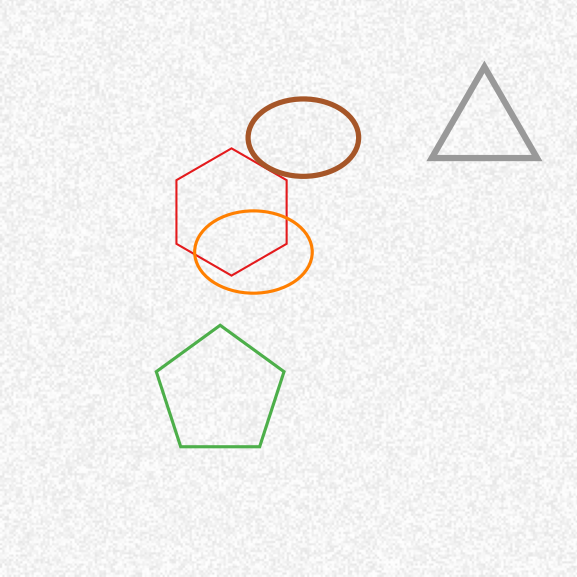[{"shape": "hexagon", "thickness": 1, "radius": 0.55, "center": [0.401, 0.632]}, {"shape": "pentagon", "thickness": 1.5, "radius": 0.58, "center": [0.381, 0.32]}, {"shape": "oval", "thickness": 1.5, "radius": 0.51, "center": [0.439, 0.563]}, {"shape": "oval", "thickness": 2.5, "radius": 0.48, "center": [0.525, 0.761]}, {"shape": "triangle", "thickness": 3, "radius": 0.53, "center": [0.839, 0.778]}]